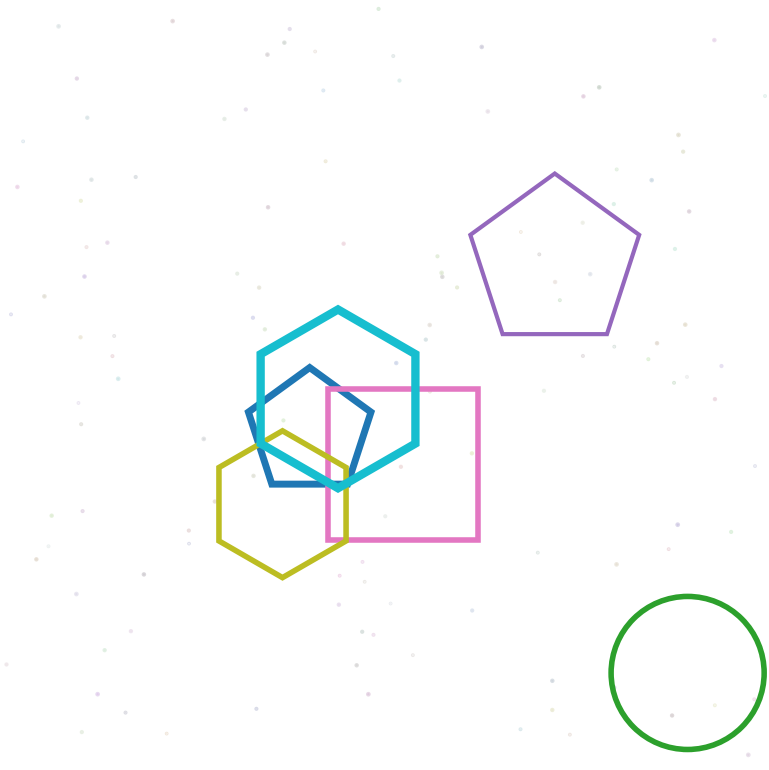[{"shape": "pentagon", "thickness": 2.5, "radius": 0.42, "center": [0.402, 0.439]}, {"shape": "circle", "thickness": 2, "radius": 0.5, "center": [0.893, 0.126]}, {"shape": "pentagon", "thickness": 1.5, "radius": 0.58, "center": [0.72, 0.659]}, {"shape": "square", "thickness": 2, "radius": 0.49, "center": [0.523, 0.397]}, {"shape": "hexagon", "thickness": 2, "radius": 0.48, "center": [0.367, 0.345]}, {"shape": "hexagon", "thickness": 3, "radius": 0.58, "center": [0.439, 0.482]}]